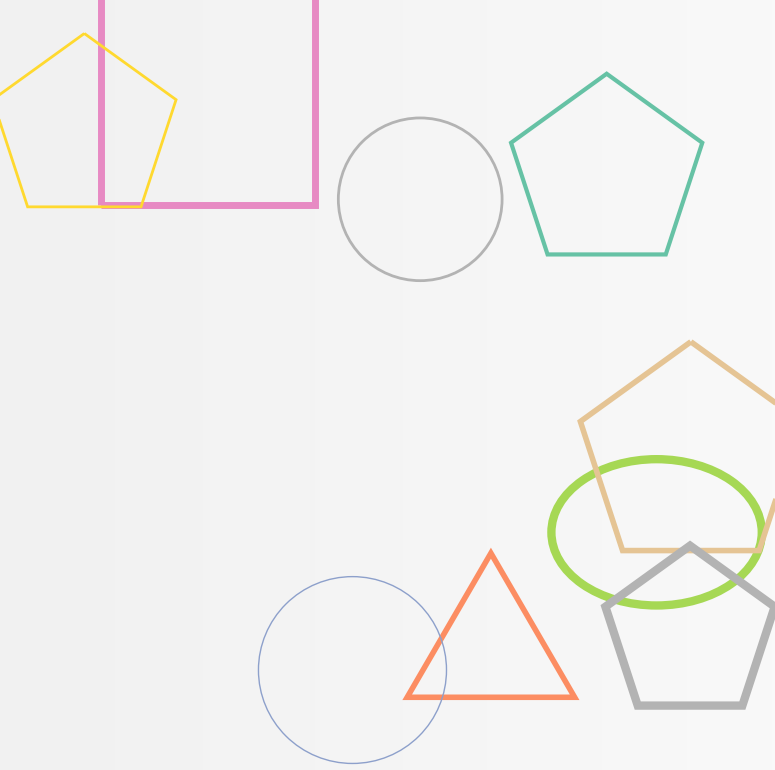[{"shape": "pentagon", "thickness": 1.5, "radius": 0.65, "center": [0.783, 0.774]}, {"shape": "triangle", "thickness": 2, "radius": 0.62, "center": [0.633, 0.157]}, {"shape": "circle", "thickness": 0.5, "radius": 0.61, "center": [0.455, 0.13]}, {"shape": "square", "thickness": 2.5, "radius": 0.69, "center": [0.269, 0.872]}, {"shape": "oval", "thickness": 3, "radius": 0.68, "center": [0.847, 0.309]}, {"shape": "pentagon", "thickness": 1, "radius": 0.62, "center": [0.109, 0.832]}, {"shape": "pentagon", "thickness": 2, "radius": 0.75, "center": [0.891, 0.406]}, {"shape": "circle", "thickness": 1, "radius": 0.53, "center": [0.542, 0.741]}, {"shape": "pentagon", "thickness": 3, "radius": 0.57, "center": [0.89, 0.177]}]